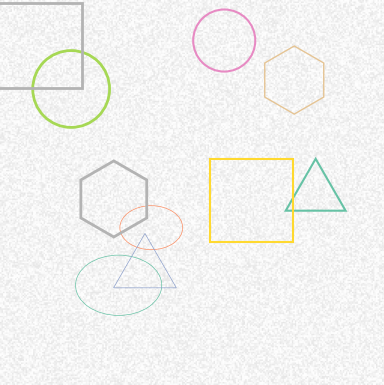[{"shape": "triangle", "thickness": 1.5, "radius": 0.45, "center": [0.82, 0.498]}, {"shape": "oval", "thickness": 0.5, "radius": 0.56, "center": [0.308, 0.259]}, {"shape": "oval", "thickness": 0.5, "radius": 0.41, "center": [0.393, 0.409]}, {"shape": "triangle", "thickness": 0.5, "radius": 0.47, "center": [0.376, 0.299]}, {"shape": "circle", "thickness": 1.5, "radius": 0.4, "center": [0.582, 0.895]}, {"shape": "circle", "thickness": 2, "radius": 0.5, "center": [0.185, 0.769]}, {"shape": "square", "thickness": 1.5, "radius": 0.54, "center": [0.653, 0.479]}, {"shape": "hexagon", "thickness": 1, "radius": 0.44, "center": [0.764, 0.792]}, {"shape": "hexagon", "thickness": 2, "radius": 0.49, "center": [0.296, 0.483]}, {"shape": "square", "thickness": 2, "radius": 0.55, "center": [0.103, 0.882]}]